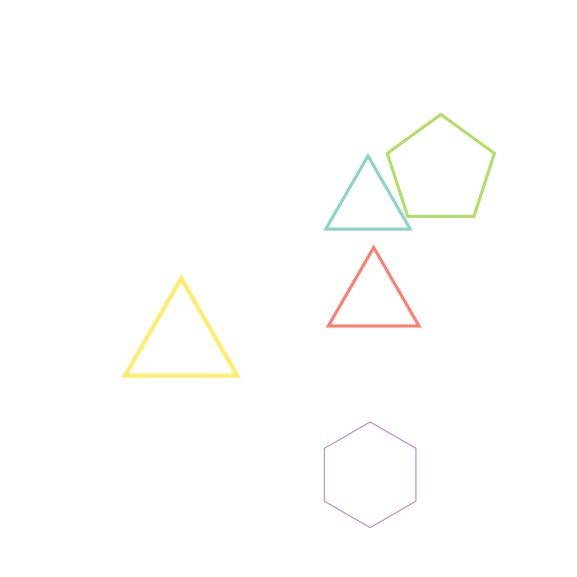[{"shape": "triangle", "thickness": 1.5, "radius": 0.42, "center": [0.637, 0.645]}, {"shape": "triangle", "thickness": 1.5, "radius": 0.45, "center": [0.647, 0.48]}, {"shape": "pentagon", "thickness": 1.5, "radius": 0.49, "center": [0.763, 0.703]}, {"shape": "hexagon", "thickness": 0.5, "radius": 0.46, "center": [0.641, 0.177]}, {"shape": "triangle", "thickness": 2, "radius": 0.56, "center": [0.314, 0.405]}]